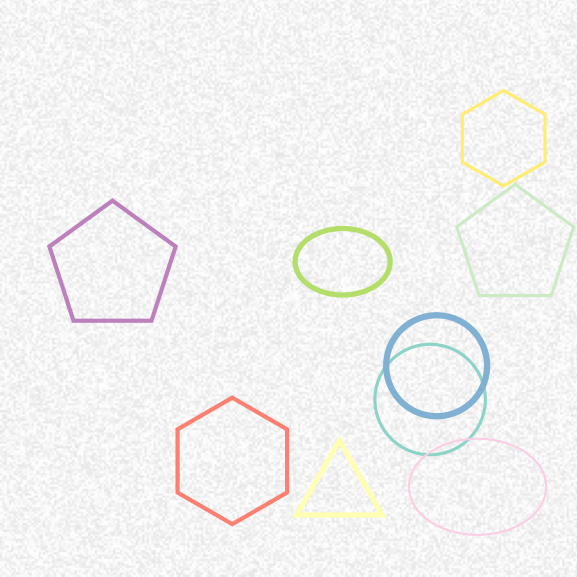[{"shape": "circle", "thickness": 1.5, "radius": 0.48, "center": [0.745, 0.307]}, {"shape": "triangle", "thickness": 2.5, "radius": 0.43, "center": [0.588, 0.15]}, {"shape": "hexagon", "thickness": 2, "radius": 0.55, "center": [0.402, 0.201]}, {"shape": "circle", "thickness": 3, "radius": 0.44, "center": [0.756, 0.366]}, {"shape": "oval", "thickness": 2.5, "radius": 0.41, "center": [0.593, 0.546]}, {"shape": "oval", "thickness": 1, "radius": 0.59, "center": [0.827, 0.156]}, {"shape": "pentagon", "thickness": 2, "radius": 0.57, "center": [0.195, 0.537]}, {"shape": "pentagon", "thickness": 1.5, "radius": 0.53, "center": [0.892, 0.573]}, {"shape": "hexagon", "thickness": 1.5, "radius": 0.41, "center": [0.872, 0.76]}]